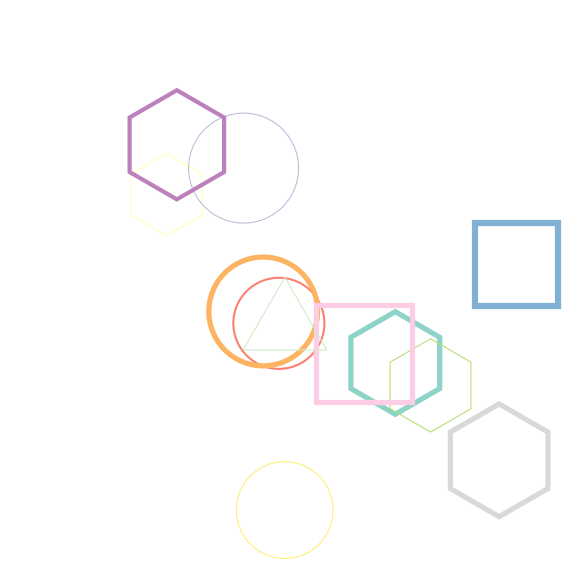[{"shape": "hexagon", "thickness": 2.5, "radius": 0.44, "center": [0.684, 0.371]}, {"shape": "hexagon", "thickness": 0.5, "radius": 0.36, "center": [0.289, 0.662]}, {"shape": "circle", "thickness": 0.5, "radius": 0.48, "center": [0.422, 0.708]}, {"shape": "circle", "thickness": 1, "radius": 0.39, "center": [0.483, 0.439]}, {"shape": "square", "thickness": 3, "radius": 0.36, "center": [0.894, 0.541]}, {"shape": "circle", "thickness": 2.5, "radius": 0.47, "center": [0.456, 0.46]}, {"shape": "hexagon", "thickness": 0.5, "radius": 0.4, "center": [0.746, 0.332]}, {"shape": "square", "thickness": 2.5, "radius": 0.42, "center": [0.63, 0.387]}, {"shape": "hexagon", "thickness": 2.5, "radius": 0.49, "center": [0.864, 0.202]}, {"shape": "hexagon", "thickness": 2, "radius": 0.47, "center": [0.306, 0.748]}, {"shape": "triangle", "thickness": 0.5, "radius": 0.42, "center": [0.493, 0.435]}, {"shape": "circle", "thickness": 0.5, "radius": 0.42, "center": [0.493, 0.116]}]